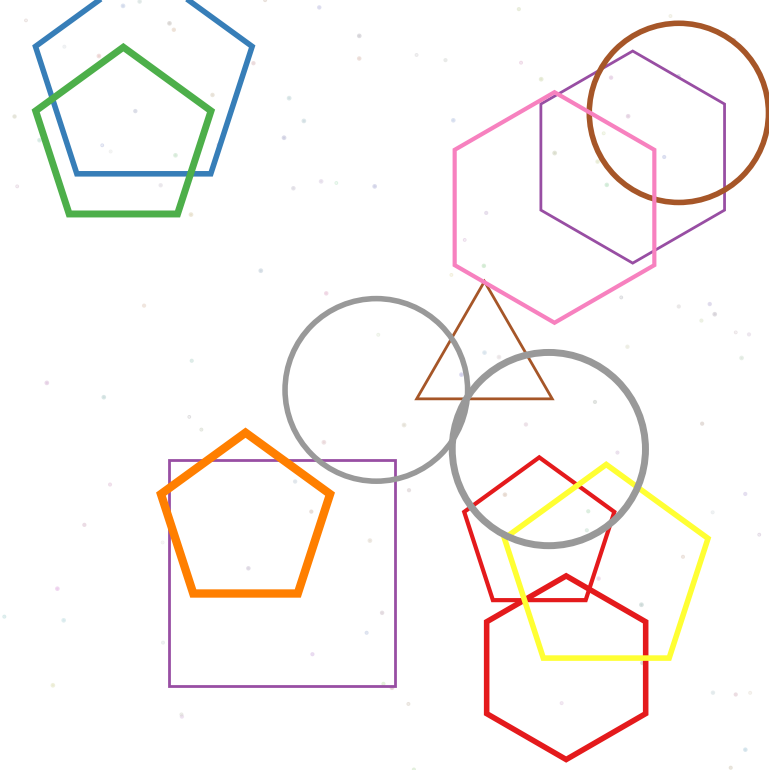[{"shape": "pentagon", "thickness": 1.5, "radius": 0.51, "center": [0.7, 0.304]}, {"shape": "hexagon", "thickness": 2, "radius": 0.6, "center": [0.735, 0.133]}, {"shape": "pentagon", "thickness": 2, "radius": 0.74, "center": [0.187, 0.894]}, {"shape": "pentagon", "thickness": 2.5, "radius": 0.6, "center": [0.16, 0.819]}, {"shape": "square", "thickness": 1, "radius": 0.73, "center": [0.366, 0.256]}, {"shape": "hexagon", "thickness": 1, "radius": 0.69, "center": [0.822, 0.796]}, {"shape": "pentagon", "thickness": 3, "radius": 0.58, "center": [0.319, 0.323]}, {"shape": "pentagon", "thickness": 2, "radius": 0.7, "center": [0.787, 0.258]}, {"shape": "triangle", "thickness": 1, "radius": 0.51, "center": [0.629, 0.533]}, {"shape": "circle", "thickness": 2, "radius": 0.58, "center": [0.882, 0.853]}, {"shape": "hexagon", "thickness": 1.5, "radius": 0.75, "center": [0.72, 0.731]}, {"shape": "circle", "thickness": 2, "radius": 0.59, "center": [0.489, 0.494]}, {"shape": "circle", "thickness": 2.5, "radius": 0.63, "center": [0.713, 0.417]}]